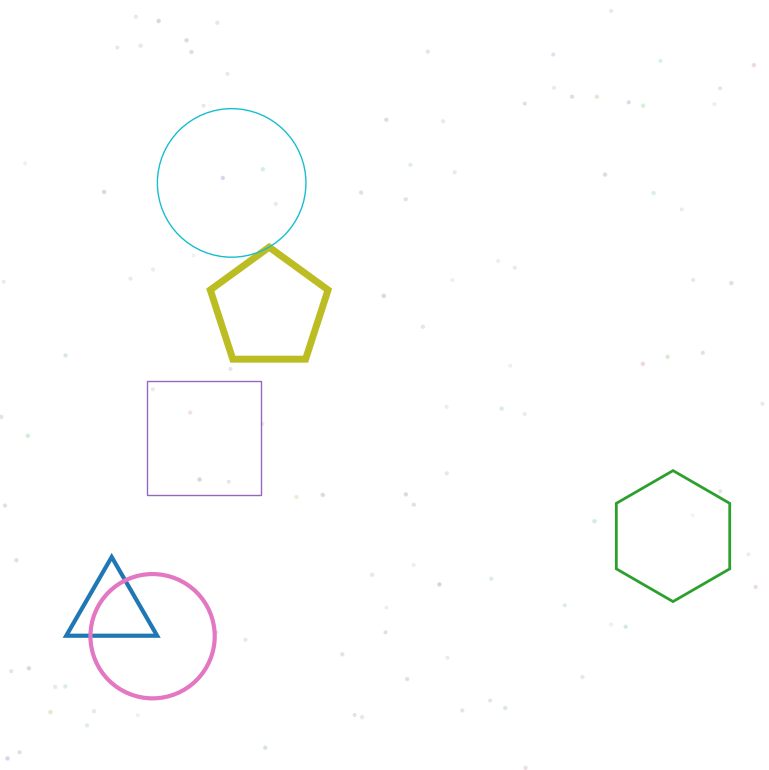[{"shape": "triangle", "thickness": 1.5, "radius": 0.34, "center": [0.145, 0.208]}, {"shape": "hexagon", "thickness": 1, "radius": 0.43, "center": [0.874, 0.304]}, {"shape": "square", "thickness": 0.5, "radius": 0.37, "center": [0.265, 0.431]}, {"shape": "circle", "thickness": 1.5, "radius": 0.4, "center": [0.198, 0.174]}, {"shape": "pentagon", "thickness": 2.5, "radius": 0.4, "center": [0.35, 0.599]}, {"shape": "circle", "thickness": 0.5, "radius": 0.48, "center": [0.301, 0.762]}]